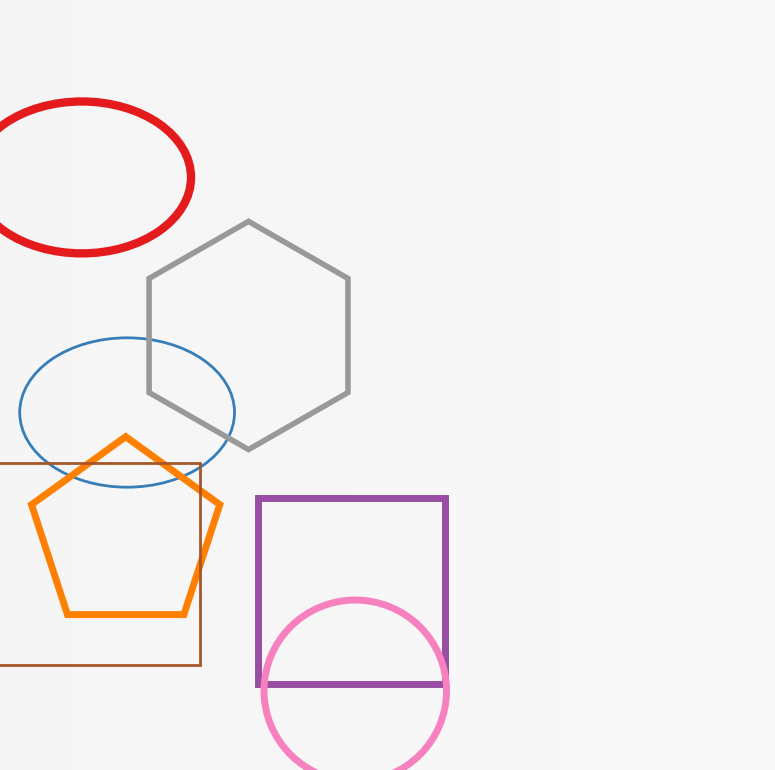[{"shape": "oval", "thickness": 3, "radius": 0.7, "center": [0.106, 0.77]}, {"shape": "oval", "thickness": 1, "radius": 0.69, "center": [0.164, 0.464]}, {"shape": "square", "thickness": 2.5, "radius": 0.6, "center": [0.454, 0.232]}, {"shape": "pentagon", "thickness": 2.5, "radius": 0.64, "center": [0.162, 0.305]}, {"shape": "square", "thickness": 1, "radius": 0.65, "center": [0.127, 0.267]}, {"shape": "circle", "thickness": 2.5, "radius": 0.59, "center": [0.458, 0.103]}, {"shape": "hexagon", "thickness": 2, "radius": 0.74, "center": [0.321, 0.564]}]